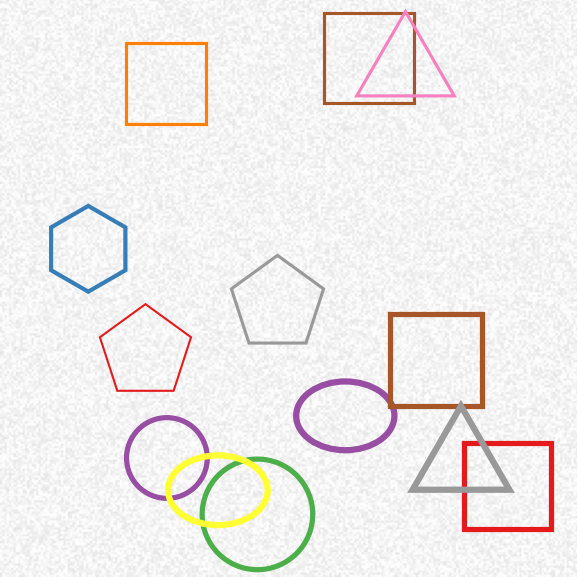[{"shape": "square", "thickness": 2.5, "radius": 0.37, "center": [0.879, 0.157]}, {"shape": "pentagon", "thickness": 1, "radius": 0.41, "center": [0.252, 0.39]}, {"shape": "hexagon", "thickness": 2, "radius": 0.37, "center": [0.153, 0.568]}, {"shape": "circle", "thickness": 2.5, "radius": 0.48, "center": [0.446, 0.108]}, {"shape": "circle", "thickness": 2.5, "radius": 0.35, "center": [0.289, 0.206]}, {"shape": "oval", "thickness": 3, "radius": 0.43, "center": [0.598, 0.279]}, {"shape": "square", "thickness": 1.5, "radius": 0.35, "center": [0.288, 0.855]}, {"shape": "oval", "thickness": 3, "radius": 0.43, "center": [0.377, 0.15]}, {"shape": "square", "thickness": 1.5, "radius": 0.39, "center": [0.639, 0.899]}, {"shape": "square", "thickness": 2.5, "radius": 0.4, "center": [0.754, 0.375]}, {"shape": "triangle", "thickness": 1.5, "radius": 0.49, "center": [0.702, 0.882]}, {"shape": "pentagon", "thickness": 1.5, "radius": 0.42, "center": [0.48, 0.473]}, {"shape": "triangle", "thickness": 3, "radius": 0.48, "center": [0.798, 0.199]}]